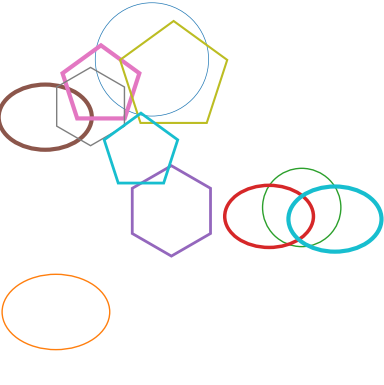[{"shape": "circle", "thickness": 0.5, "radius": 0.74, "center": [0.395, 0.846]}, {"shape": "oval", "thickness": 1, "radius": 0.7, "center": [0.145, 0.19]}, {"shape": "circle", "thickness": 1, "radius": 0.51, "center": [0.784, 0.461]}, {"shape": "oval", "thickness": 2.5, "radius": 0.58, "center": [0.699, 0.438]}, {"shape": "hexagon", "thickness": 2, "radius": 0.59, "center": [0.445, 0.452]}, {"shape": "oval", "thickness": 3, "radius": 0.6, "center": [0.117, 0.696]}, {"shape": "pentagon", "thickness": 3, "radius": 0.52, "center": [0.262, 0.777]}, {"shape": "hexagon", "thickness": 1, "radius": 0.51, "center": [0.235, 0.723]}, {"shape": "pentagon", "thickness": 1.5, "radius": 0.73, "center": [0.451, 0.799]}, {"shape": "pentagon", "thickness": 2, "radius": 0.5, "center": [0.366, 0.606]}, {"shape": "oval", "thickness": 3, "radius": 0.6, "center": [0.87, 0.431]}]